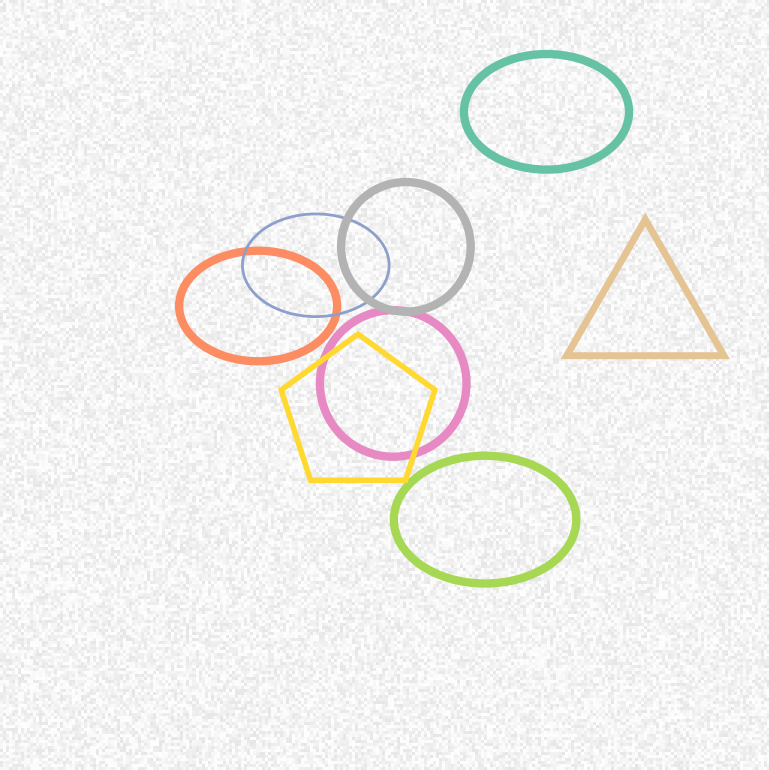[{"shape": "oval", "thickness": 3, "radius": 0.54, "center": [0.71, 0.855]}, {"shape": "oval", "thickness": 3, "radius": 0.51, "center": [0.335, 0.603]}, {"shape": "oval", "thickness": 1, "radius": 0.48, "center": [0.41, 0.655]}, {"shape": "circle", "thickness": 3, "radius": 0.48, "center": [0.511, 0.502]}, {"shape": "oval", "thickness": 3, "radius": 0.59, "center": [0.63, 0.325]}, {"shape": "pentagon", "thickness": 2, "radius": 0.52, "center": [0.465, 0.461]}, {"shape": "triangle", "thickness": 2.5, "radius": 0.59, "center": [0.838, 0.597]}, {"shape": "circle", "thickness": 3, "radius": 0.42, "center": [0.527, 0.679]}]